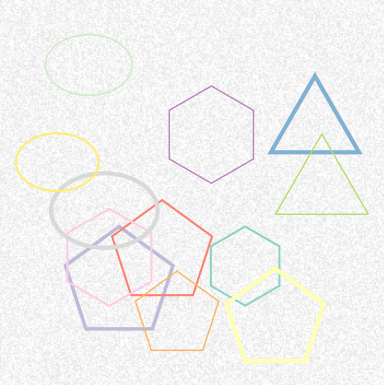[{"shape": "hexagon", "thickness": 1.5, "radius": 0.51, "center": [0.637, 0.309]}, {"shape": "pentagon", "thickness": 3, "radius": 0.66, "center": [0.714, 0.17]}, {"shape": "pentagon", "thickness": 2.5, "radius": 0.73, "center": [0.31, 0.265]}, {"shape": "pentagon", "thickness": 1.5, "radius": 0.68, "center": [0.421, 0.344]}, {"shape": "triangle", "thickness": 3, "radius": 0.66, "center": [0.818, 0.67]}, {"shape": "pentagon", "thickness": 1, "radius": 0.57, "center": [0.46, 0.182]}, {"shape": "triangle", "thickness": 1, "radius": 0.7, "center": [0.836, 0.513]}, {"shape": "hexagon", "thickness": 1.5, "radius": 0.63, "center": [0.284, 0.332]}, {"shape": "oval", "thickness": 3, "radius": 0.69, "center": [0.271, 0.453]}, {"shape": "hexagon", "thickness": 1, "radius": 0.63, "center": [0.549, 0.65]}, {"shape": "oval", "thickness": 1, "radius": 0.56, "center": [0.23, 0.831]}, {"shape": "oval", "thickness": 1.5, "radius": 0.54, "center": [0.149, 0.579]}]